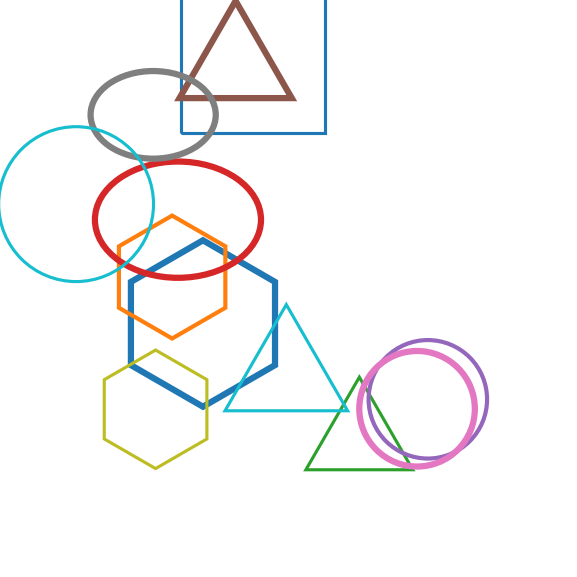[{"shape": "hexagon", "thickness": 3, "radius": 0.72, "center": [0.351, 0.439]}, {"shape": "square", "thickness": 1.5, "radius": 0.62, "center": [0.438, 0.893]}, {"shape": "hexagon", "thickness": 2, "radius": 0.53, "center": [0.298, 0.519]}, {"shape": "triangle", "thickness": 1.5, "radius": 0.53, "center": [0.622, 0.239]}, {"shape": "oval", "thickness": 3, "radius": 0.72, "center": [0.308, 0.619]}, {"shape": "circle", "thickness": 2, "radius": 0.51, "center": [0.741, 0.308]}, {"shape": "triangle", "thickness": 3, "radius": 0.56, "center": [0.408, 0.885]}, {"shape": "circle", "thickness": 3, "radius": 0.5, "center": [0.722, 0.291]}, {"shape": "oval", "thickness": 3, "radius": 0.54, "center": [0.265, 0.8]}, {"shape": "hexagon", "thickness": 1.5, "radius": 0.51, "center": [0.269, 0.29]}, {"shape": "circle", "thickness": 1.5, "radius": 0.67, "center": [0.132, 0.646]}, {"shape": "triangle", "thickness": 1.5, "radius": 0.61, "center": [0.496, 0.349]}]